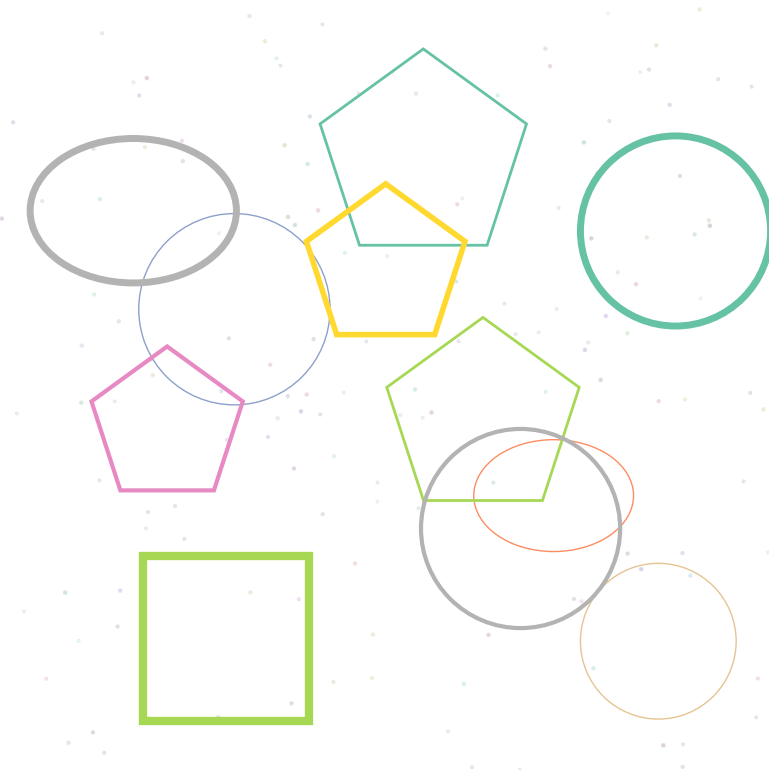[{"shape": "pentagon", "thickness": 1, "radius": 0.7, "center": [0.55, 0.796]}, {"shape": "circle", "thickness": 2.5, "radius": 0.62, "center": [0.877, 0.7]}, {"shape": "oval", "thickness": 0.5, "radius": 0.52, "center": [0.719, 0.356]}, {"shape": "circle", "thickness": 0.5, "radius": 0.62, "center": [0.304, 0.598]}, {"shape": "pentagon", "thickness": 1.5, "radius": 0.52, "center": [0.217, 0.447]}, {"shape": "square", "thickness": 3, "radius": 0.54, "center": [0.293, 0.17]}, {"shape": "pentagon", "thickness": 1, "radius": 0.66, "center": [0.627, 0.456]}, {"shape": "pentagon", "thickness": 2, "radius": 0.54, "center": [0.501, 0.653]}, {"shape": "circle", "thickness": 0.5, "radius": 0.51, "center": [0.855, 0.167]}, {"shape": "circle", "thickness": 1.5, "radius": 0.65, "center": [0.676, 0.314]}, {"shape": "oval", "thickness": 2.5, "radius": 0.67, "center": [0.173, 0.726]}]